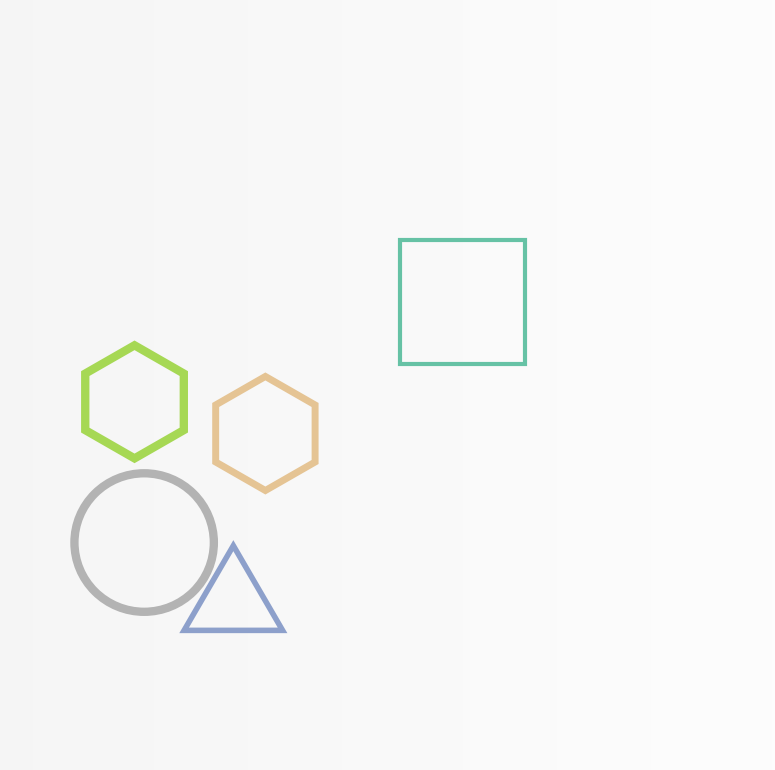[{"shape": "square", "thickness": 1.5, "radius": 0.4, "center": [0.597, 0.608]}, {"shape": "triangle", "thickness": 2, "radius": 0.37, "center": [0.301, 0.218]}, {"shape": "hexagon", "thickness": 3, "radius": 0.37, "center": [0.174, 0.478]}, {"shape": "hexagon", "thickness": 2.5, "radius": 0.37, "center": [0.342, 0.437]}, {"shape": "circle", "thickness": 3, "radius": 0.45, "center": [0.186, 0.295]}]